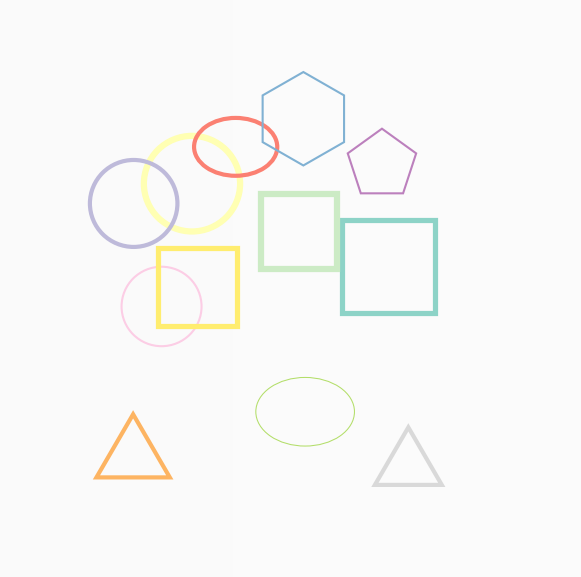[{"shape": "square", "thickness": 2.5, "radius": 0.4, "center": [0.669, 0.538]}, {"shape": "circle", "thickness": 3, "radius": 0.41, "center": [0.33, 0.681]}, {"shape": "circle", "thickness": 2, "radius": 0.38, "center": [0.23, 0.647]}, {"shape": "oval", "thickness": 2, "radius": 0.36, "center": [0.405, 0.745]}, {"shape": "hexagon", "thickness": 1, "radius": 0.4, "center": [0.522, 0.794]}, {"shape": "triangle", "thickness": 2, "radius": 0.36, "center": [0.229, 0.209]}, {"shape": "oval", "thickness": 0.5, "radius": 0.42, "center": [0.525, 0.286]}, {"shape": "circle", "thickness": 1, "radius": 0.34, "center": [0.278, 0.468]}, {"shape": "triangle", "thickness": 2, "radius": 0.33, "center": [0.703, 0.193]}, {"shape": "pentagon", "thickness": 1, "radius": 0.31, "center": [0.657, 0.714]}, {"shape": "square", "thickness": 3, "radius": 0.32, "center": [0.515, 0.599]}, {"shape": "square", "thickness": 2.5, "radius": 0.34, "center": [0.34, 0.502]}]